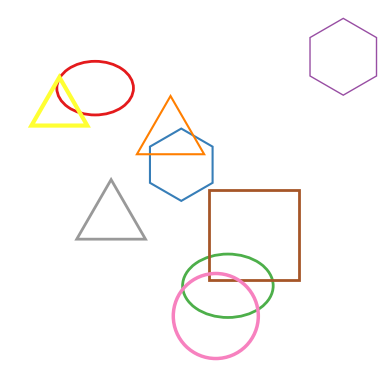[{"shape": "oval", "thickness": 2, "radius": 0.5, "center": [0.247, 0.771]}, {"shape": "hexagon", "thickness": 1.5, "radius": 0.47, "center": [0.471, 0.572]}, {"shape": "oval", "thickness": 2, "radius": 0.59, "center": [0.592, 0.258]}, {"shape": "hexagon", "thickness": 1, "radius": 0.5, "center": [0.892, 0.853]}, {"shape": "triangle", "thickness": 1.5, "radius": 0.5, "center": [0.443, 0.65]}, {"shape": "triangle", "thickness": 3, "radius": 0.42, "center": [0.154, 0.716]}, {"shape": "square", "thickness": 2, "radius": 0.59, "center": [0.659, 0.389]}, {"shape": "circle", "thickness": 2.5, "radius": 0.55, "center": [0.561, 0.179]}, {"shape": "triangle", "thickness": 2, "radius": 0.52, "center": [0.289, 0.43]}]